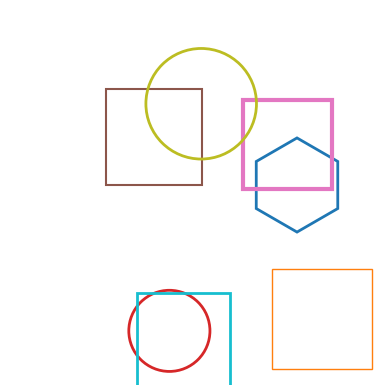[{"shape": "hexagon", "thickness": 2, "radius": 0.61, "center": [0.771, 0.519]}, {"shape": "square", "thickness": 1, "radius": 0.65, "center": [0.836, 0.172]}, {"shape": "circle", "thickness": 2, "radius": 0.53, "center": [0.44, 0.141]}, {"shape": "square", "thickness": 1.5, "radius": 0.62, "center": [0.401, 0.645]}, {"shape": "square", "thickness": 3, "radius": 0.57, "center": [0.747, 0.624]}, {"shape": "circle", "thickness": 2, "radius": 0.72, "center": [0.523, 0.731]}, {"shape": "square", "thickness": 2, "radius": 0.6, "center": [0.477, 0.118]}]